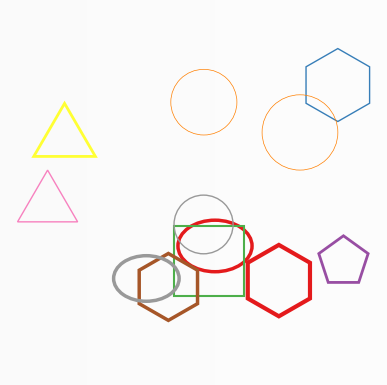[{"shape": "hexagon", "thickness": 3, "radius": 0.46, "center": [0.72, 0.271]}, {"shape": "oval", "thickness": 2.5, "radius": 0.48, "center": [0.555, 0.361]}, {"shape": "hexagon", "thickness": 1, "radius": 0.47, "center": [0.872, 0.779]}, {"shape": "square", "thickness": 1.5, "radius": 0.45, "center": [0.539, 0.322]}, {"shape": "pentagon", "thickness": 2, "radius": 0.33, "center": [0.886, 0.321]}, {"shape": "circle", "thickness": 0.5, "radius": 0.49, "center": [0.774, 0.656]}, {"shape": "circle", "thickness": 0.5, "radius": 0.43, "center": [0.526, 0.735]}, {"shape": "triangle", "thickness": 2, "radius": 0.46, "center": [0.167, 0.64]}, {"shape": "hexagon", "thickness": 2.5, "radius": 0.43, "center": [0.435, 0.255]}, {"shape": "triangle", "thickness": 1, "radius": 0.45, "center": [0.123, 0.469]}, {"shape": "oval", "thickness": 2.5, "radius": 0.42, "center": [0.378, 0.277]}, {"shape": "circle", "thickness": 1, "radius": 0.38, "center": [0.525, 0.417]}]